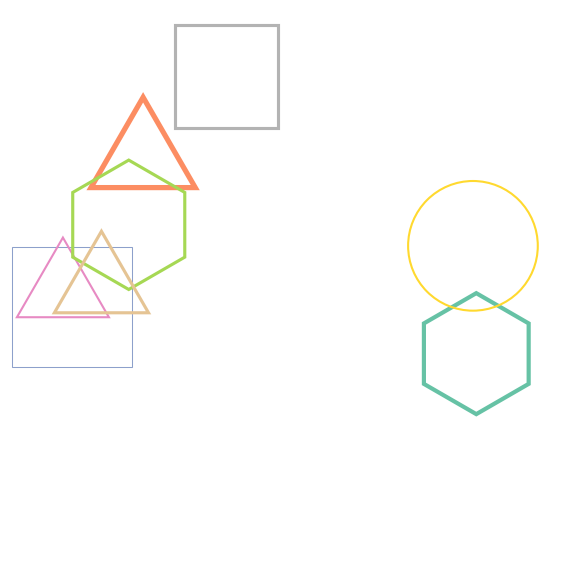[{"shape": "hexagon", "thickness": 2, "radius": 0.52, "center": [0.825, 0.387]}, {"shape": "triangle", "thickness": 2.5, "radius": 0.52, "center": [0.248, 0.726]}, {"shape": "square", "thickness": 0.5, "radius": 0.52, "center": [0.124, 0.467]}, {"shape": "triangle", "thickness": 1, "radius": 0.46, "center": [0.109, 0.496]}, {"shape": "hexagon", "thickness": 1.5, "radius": 0.56, "center": [0.223, 0.61]}, {"shape": "circle", "thickness": 1, "radius": 0.56, "center": [0.819, 0.573]}, {"shape": "triangle", "thickness": 1.5, "radius": 0.47, "center": [0.176, 0.505]}, {"shape": "square", "thickness": 1.5, "radius": 0.45, "center": [0.392, 0.867]}]